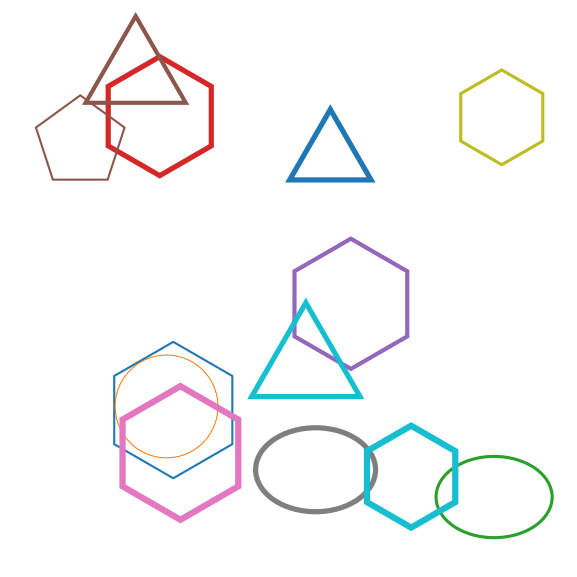[{"shape": "triangle", "thickness": 2.5, "radius": 0.41, "center": [0.572, 0.728]}, {"shape": "hexagon", "thickness": 1, "radius": 0.59, "center": [0.3, 0.289]}, {"shape": "circle", "thickness": 0.5, "radius": 0.44, "center": [0.288, 0.295]}, {"shape": "oval", "thickness": 1.5, "radius": 0.5, "center": [0.856, 0.138]}, {"shape": "hexagon", "thickness": 2.5, "radius": 0.52, "center": [0.277, 0.798]}, {"shape": "hexagon", "thickness": 2, "radius": 0.56, "center": [0.608, 0.473]}, {"shape": "triangle", "thickness": 2, "radius": 0.5, "center": [0.235, 0.871]}, {"shape": "pentagon", "thickness": 1, "radius": 0.4, "center": [0.139, 0.753]}, {"shape": "hexagon", "thickness": 3, "radius": 0.58, "center": [0.312, 0.215]}, {"shape": "oval", "thickness": 2.5, "radius": 0.52, "center": [0.546, 0.186]}, {"shape": "hexagon", "thickness": 1.5, "radius": 0.41, "center": [0.869, 0.796]}, {"shape": "hexagon", "thickness": 3, "radius": 0.44, "center": [0.712, 0.174]}, {"shape": "triangle", "thickness": 2.5, "radius": 0.54, "center": [0.53, 0.367]}]